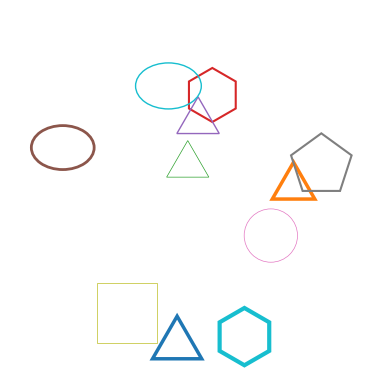[{"shape": "triangle", "thickness": 2.5, "radius": 0.37, "center": [0.46, 0.105]}, {"shape": "triangle", "thickness": 2.5, "radius": 0.32, "center": [0.762, 0.515]}, {"shape": "triangle", "thickness": 0.5, "radius": 0.32, "center": [0.488, 0.572]}, {"shape": "hexagon", "thickness": 1.5, "radius": 0.35, "center": [0.552, 0.753]}, {"shape": "triangle", "thickness": 1, "radius": 0.32, "center": [0.514, 0.685]}, {"shape": "oval", "thickness": 2, "radius": 0.41, "center": [0.163, 0.617]}, {"shape": "circle", "thickness": 0.5, "radius": 0.35, "center": [0.704, 0.388]}, {"shape": "pentagon", "thickness": 1.5, "radius": 0.41, "center": [0.835, 0.571]}, {"shape": "square", "thickness": 0.5, "radius": 0.39, "center": [0.329, 0.188]}, {"shape": "hexagon", "thickness": 3, "radius": 0.37, "center": [0.635, 0.126]}, {"shape": "oval", "thickness": 1, "radius": 0.43, "center": [0.438, 0.777]}]